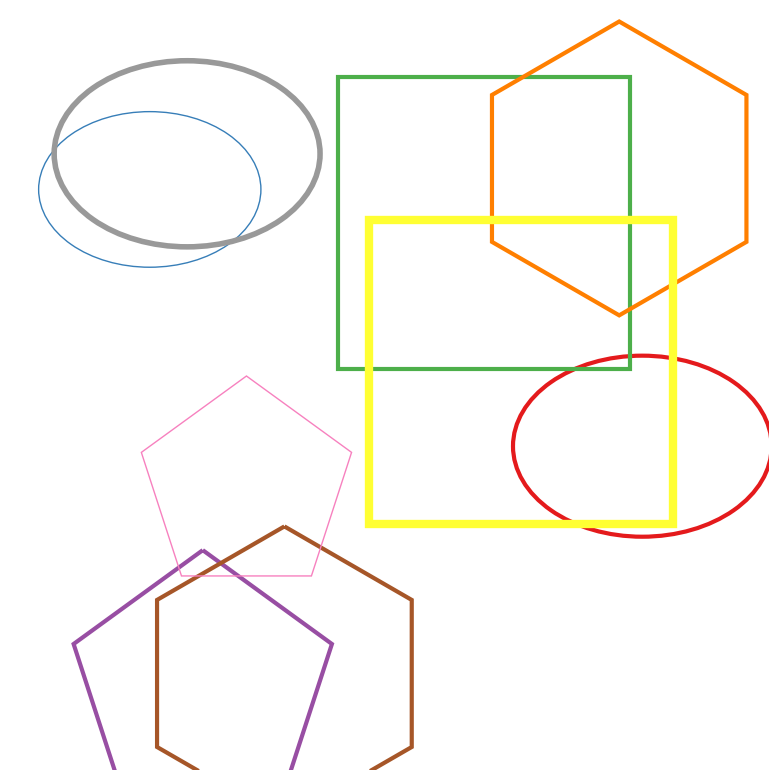[{"shape": "oval", "thickness": 1.5, "radius": 0.84, "center": [0.834, 0.421]}, {"shape": "oval", "thickness": 0.5, "radius": 0.72, "center": [0.195, 0.754]}, {"shape": "square", "thickness": 1.5, "radius": 0.95, "center": [0.629, 0.71]}, {"shape": "pentagon", "thickness": 1.5, "radius": 0.88, "center": [0.263, 0.109]}, {"shape": "hexagon", "thickness": 1.5, "radius": 0.95, "center": [0.804, 0.781]}, {"shape": "square", "thickness": 3, "radius": 0.99, "center": [0.676, 0.517]}, {"shape": "hexagon", "thickness": 1.5, "radius": 0.95, "center": [0.369, 0.125]}, {"shape": "pentagon", "thickness": 0.5, "radius": 0.72, "center": [0.32, 0.368]}, {"shape": "oval", "thickness": 2, "radius": 0.86, "center": [0.243, 0.8]}]